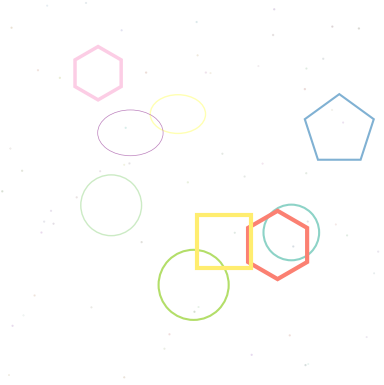[{"shape": "circle", "thickness": 1.5, "radius": 0.36, "center": [0.757, 0.396]}, {"shape": "oval", "thickness": 1, "radius": 0.36, "center": [0.462, 0.704]}, {"shape": "hexagon", "thickness": 3, "radius": 0.44, "center": [0.721, 0.364]}, {"shape": "pentagon", "thickness": 1.5, "radius": 0.47, "center": [0.881, 0.661]}, {"shape": "circle", "thickness": 1.5, "radius": 0.46, "center": [0.503, 0.26]}, {"shape": "hexagon", "thickness": 2.5, "radius": 0.35, "center": [0.255, 0.81]}, {"shape": "oval", "thickness": 0.5, "radius": 0.42, "center": [0.339, 0.655]}, {"shape": "circle", "thickness": 1, "radius": 0.39, "center": [0.289, 0.467]}, {"shape": "square", "thickness": 3, "radius": 0.35, "center": [0.582, 0.372]}]